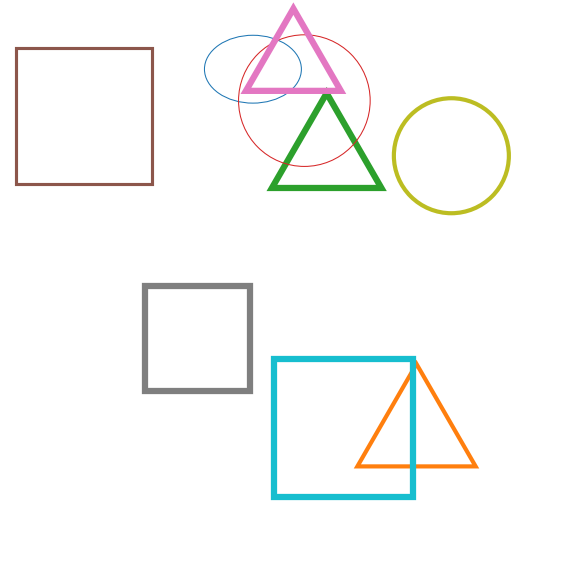[{"shape": "oval", "thickness": 0.5, "radius": 0.42, "center": [0.438, 0.879]}, {"shape": "triangle", "thickness": 2, "radius": 0.59, "center": [0.721, 0.251]}, {"shape": "triangle", "thickness": 3, "radius": 0.55, "center": [0.566, 0.728]}, {"shape": "circle", "thickness": 0.5, "radius": 0.57, "center": [0.527, 0.825]}, {"shape": "square", "thickness": 1.5, "radius": 0.59, "center": [0.146, 0.798]}, {"shape": "triangle", "thickness": 3, "radius": 0.47, "center": [0.508, 0.889]}, {"shape": "square", "thickness": 3, "radius": 0.46, "center": [0.342, 0.413]}, {"shape": "circle", "thickness": 2, "radius": 0.5, "center": [0.782, 0.729]}, {"shape": "square", "thickness": 3, "radius": 0.6, "center": [0.595, 0.258]}]